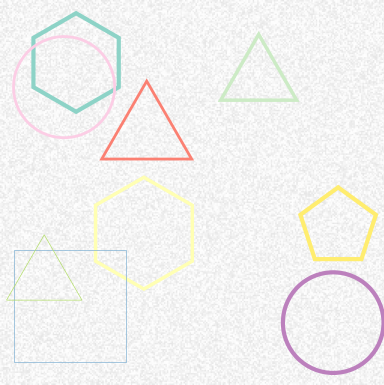[{"shape": "hexagon", "thickness": 3, "radius": 0.64, "center": [0.198, 0.838]}, {"shape": "hexagon", "thickness": 2.5, "radius": 0.73, "center": [0.374, 0.394]}, {"shape": "triangle", "thickness": 2, "radius": 0.67, "center": [0.381, 0.654]}, {"shape": "square", "thickness": 0.5, "radius": 0.73, "center": [0.181, 0.205]}, {"shape": "triangle", "thickness": 0.5, "radius": 0.57, "center": [0.115, 0.277]}, {"shape": "circle", "thickness": 2, "radius": 0.66, "center": [0.166, 0.774]}, {"shape": "circle", "thickness": 3, "radius": 0.65, "center": [0.866, 0.162]}, {"shape": "triangle", "thickness": 2.5, "radius": 0.57, "center": [0.672, 0.797]}, {"shape": "pentagon", "thickness": 3, "radius": 0.52, "center": [0.878, 0.41]}]